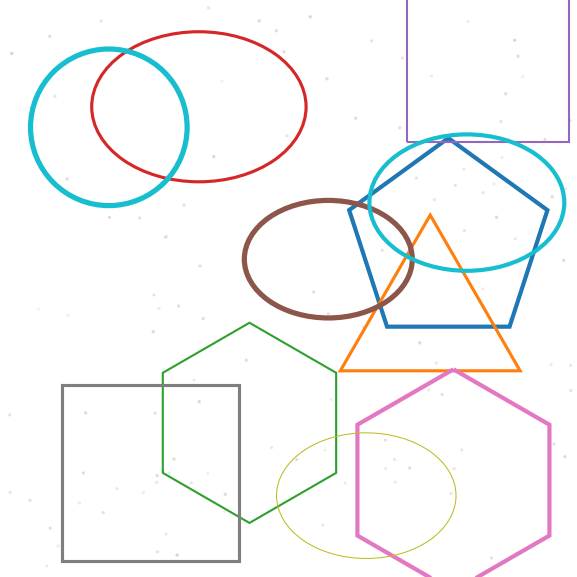[{"shape": "pentagon", "thickness": 2, "radius": 0.9, "center": [0.776, 0.58]}, {"shape": "triangle", "thickness": 1.5, "radius": 0.9, "center": [0.745, 0.447]}, {"shape": "hexagon", "thickness": 1, "radius": 0.87, "center": [0.432, 0.267]}, {"shape": "oval", "thickness": 1.5, "radius": 0.93, "center": [0.344, 0.814]}, {"shape": "square", "thickness": 1, "radius": 0.7, "center": [0.845, 0.893]}, {"shape": "oval", "thickness": 2.5, "radius": 0.73, "center": [0.568, 0.55]}, {"shape": "hexagon", "thickness": 2, "radius": 0.96, "center": [0.785, 0.168]}, {"shape": "square", "thickness": 1.5, "radius": 0.76, "center": [0.261, 0.18]}, {"shape": "oval", "thickness": 0.5, "radius": 0.78, "center": [0.634, 0.141]}, {"shape": "oval", "thickness": 2, "radius": 0.84, "center": [0.808, 0.648]}, {"shape": "circle", "thickness": 2.5, "radius": 0.68, "center": [0.188, 0.779]}]